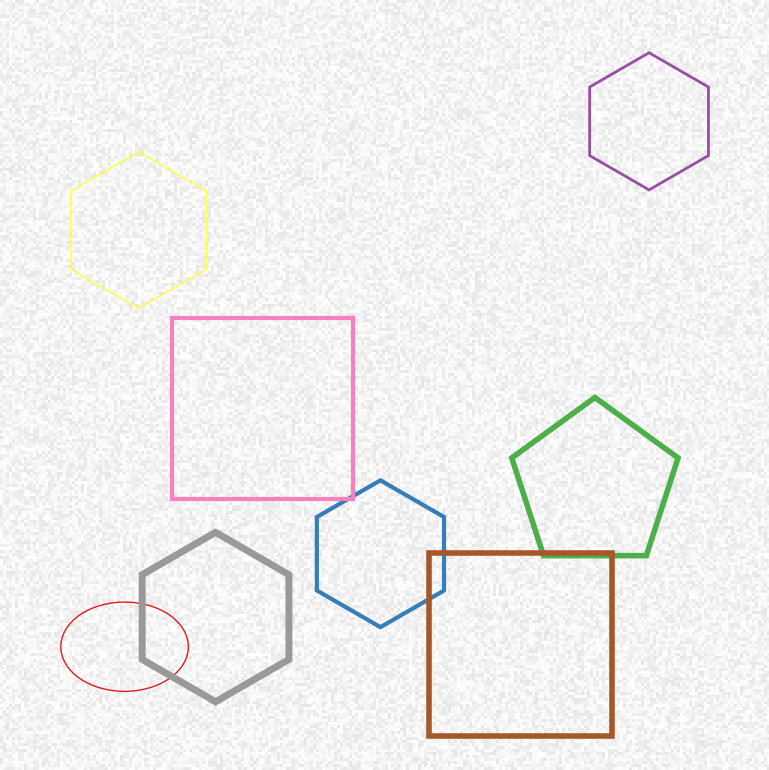[{"shape": "oval", "thickness": 0.5, "radius": 0.41, "center": [0.162, 0.16]}, {"shape": "hexagon", "thickness": 1.5, "radius": 0.48, "center": [0.494, 0.281]}, {"shape": "pentagon", "thickness": 2, "radius": 0.57, "center": [0.773, 0.37]}, {"shape": "hexagon", "thickness": 1, "radius": 0.45, "center": [0.843, 0.842]}, {"shape": "hexagon", "thickness": 0.5, "radius": 0.51, "center": [0.18, 0.701]}, {"shape": "square", "thickness": 2, "radius": 0.6, "center": [0.676, 0.163]}, {"shape": "square", "thickness": 1.5, "radius": 0.59, "center": [0.341, 0.47]}, {"shape": "hexagon", "thickness": 2.5, "radius": 0.55, "center": [0.28, 0.199]}]